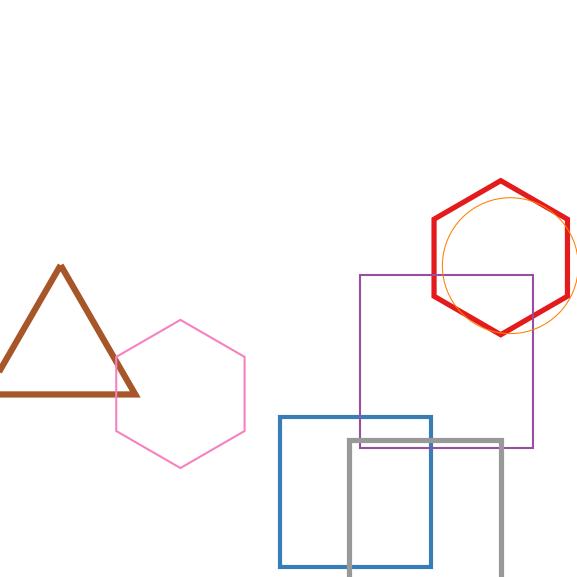[{"shape": "hexagon", "thickness": 2.5, "radius": 0.67, "center": [0.867, 0.553]}, {"shape": "square", "thickness": 2, "radius": 0.65, "center": [0.615, 0.147]}, {"shape": "square", "thickness": 1, "radius": 0.75, "center": [0.773, 0.373]}, {"shape": "circle", "thickness": 0.5, "radius": 0.59, "center": [0.884, 0.539]}, {"shape": "triangle", "thickness": 3, "radius": 0.75, "center": [0.105, 0.391]}, {"shape": "hexagon", "thickness": 1, "radius": 0.64, "center": [0.312, 0.317]}, {"shape": "square", "thickness": 2.5, "radius": 0.66, "center": [0.736, 0.106]}]